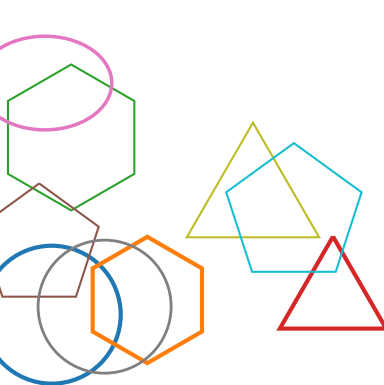[{"shape": "circle", "thickness": 3, "radius": 0.9, "center": [0.134, 0.183]}, {"shape": "hexagon", "thickness": 3, "radius": 0.82, "center": [0.383, 0.221]}, {"shape": "hexagon", "thickness": 1.5, "radius": 0.95, "center": [0.185, 0.643]}, {"shape": "triangle", "thickness": 3, "radius": 0.8, "center": [0.865, 0.226]}, {"shape": "pentagon", "thickness": 1.5, "radius": 0.81, "center": [0.102, 0.361]}, {"shape": "oval", "thickness": 2.5, "radius": 0.87, "center": [0.117, 0.784]}, {"shape": "circle", "thickness": 2, "radius": 0.86, "center": [0.272, 0.204]}, {"shape": "triangle", "thickness": 1.5, "radius": 0.99, "center": [0.657, 0.483]}, {"shape": "pentagon", "thickness": 1.5, "radius": 0.92, "center": [0.763, 0.444]}]